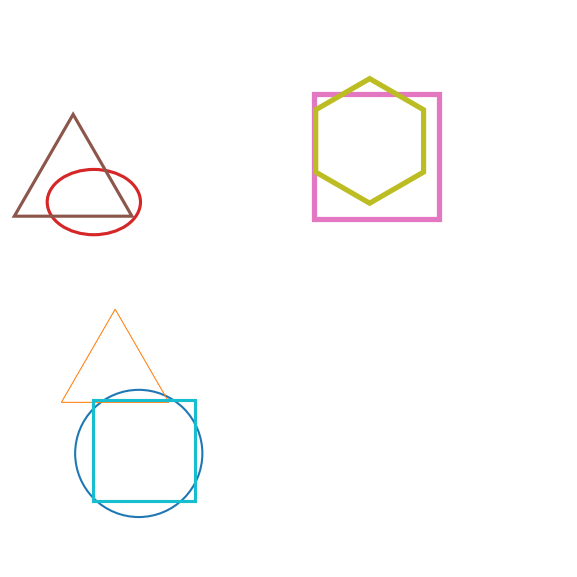[{"shape": "circle", "thickness": 1, "radius": 0.55, "center": [0.24, 0.214]}, {"shape": "triangle", "thickness": 0.5, "radius": 0.54, "center": [0.199, 0.356]}, {"shape": "oval", "thickness": 1.5, "radius": 0.4, "center": [0.162, 0.649]}, {"shape": "triangle", "thickness": 1.5, "radius": 0.59, "center": [0.127, 0.684]}, {"shape": "square", "thickness": 2.5, "radius": 0.54, "center": [0.652, 0.728]}, {"shape": "hexagon", "thickness": 2.5, "radius": 0.54, "center": [0.64, 0.755]}, {"shape": "square", "thickness": 1.5, "radius": 0.44, "center": [0.249, 0.219]}]